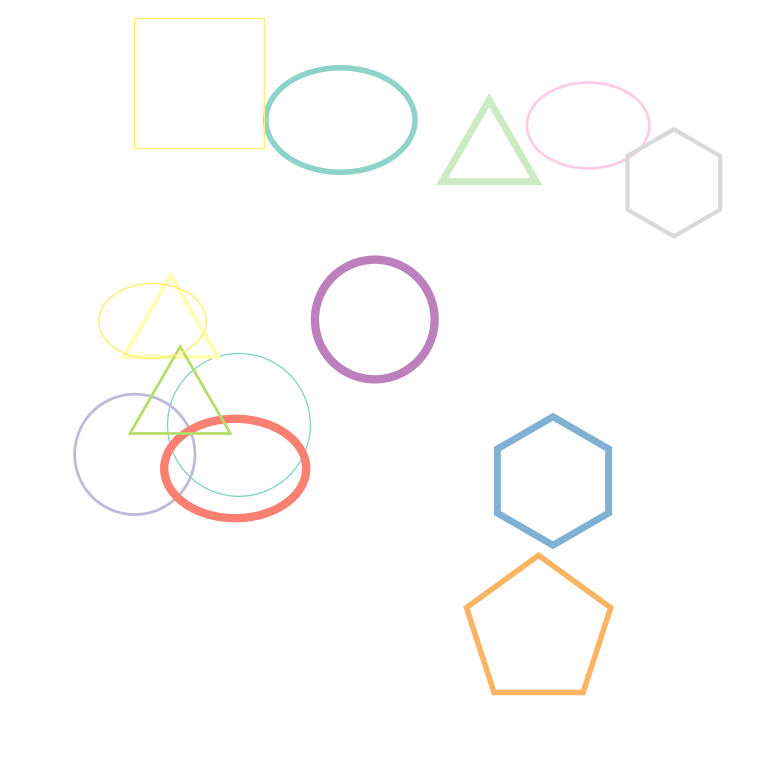[{"shape": "circle", "thickness": 0.5, "radius": 0.46, "center": [0.31, 0.448]}, {"shape": "oval", "thickness": 2, "radius": 0.48, "center": [0.442, 0.844]}, {"shape": "triangle", "thickness": 1.5, "radius": 0.35, "center": [0.222, 0.572]}, {"shape": "circle", "thickness": 1, "radius": 0.39, "center": [0.175, 0.41]}, {"shape": "oval", "thickness": 3, "radius": 0.46, "center": [0.305, 0.392]}, {"shape": "hexagon", "thickness": 2.5, "radius": 0.42, "center": [0.718, 0.375]}, {"shape": "pentagon", "thickness": 2, "radius": 0.49, "center": [0.699, 0.18]}, {"shape": "triangle", "thickness": 1, "radius": 0.38, "center": [0.234, 0.475]}, {"shape": "oval", "thickness": 1, "radius": 0.4, "center": [0.764, 0.837]}, {"shape": "hexagon", "thickness": 1.5, "radius": 0.35, "center": [0.875, 0.763]}, {"shape": "circle", "thickness": 3, "radius": 0.39, "center": [0.487, 0.585]}, {"shape": "triangle", "thickness": 2.5, "radius": 0.35, "center": [0.635, 0.8]}, {"shape": "oval", "thickness": 0.5, "radius": 0.35, "center": [0.198, 0.583]}, {"shape": "square", "thickness": 0.5, "radius": 0.42, "center": [0.259, 0.893]}]